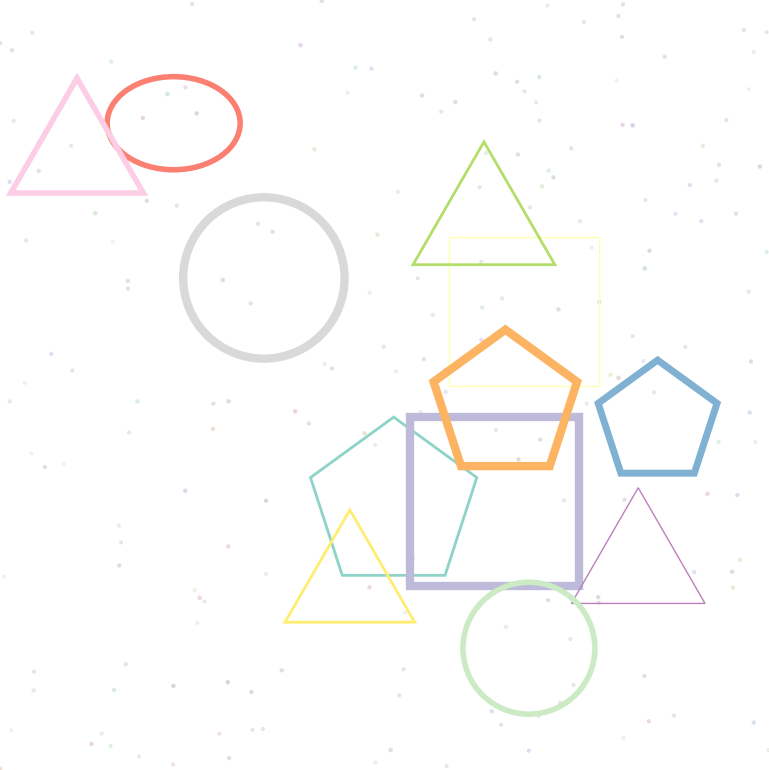[{"shape": "pentagon", "thickness": 1, "radius": 0.57, "center": [0.511, 0.345]}, {"shape": "square", "thickness": 0.5, "radius": 0.49, "center": [0.681, 0.595]}, {"shape": "square", "thickness": 3, "radius": 0.55, "center": [0.642, 0.349]}, {"shape": "oval", "thickness": 2, "radius": 0.43, "center": [0.226, 0.84]}, {"shape": "pentagon", "thickness": 2.5, "radius": 0.41, "center": [0.854, 0.451]}, {"shape": "pentagon", "thickness": 3, "radius": 0.49, "center": [0.656, 0.474]}, {"shape": "triangle", "thickness": 1, "radius": 0.53, "center": [0.628, 0.709]}, {"shape": "triangle", "thickness": 2, "radius": 0.5, "center": [0.1, 0.799]}, {"shape": "circle", "thickness": 3, "radius": 0.52, "center": [0.343, 0.639]}, {"shape": "triangle", "thickness": 0.5, "radius": 0.5, "center": [0.829, 0.266]}, {"shape": "circle", "thickness": 2, "radius": 0.43, "center": [0.687, 0.158]}, {"shape": "triangle", "thickness": 1, "radius": 0.49, "center": [0.454, 0.241]}]